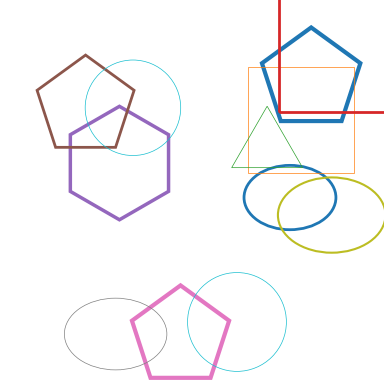[{"shape": "oval", "thickness": 2, "radius": 0.6, "center": [0.753, 0.487]}, {"shape": "pentagon", "thickness": 3, "radius": 0.67, "center": [0.808, 0.794]}, {"shape": "square", "thickness": 0.5, "radius": 0.69, "center": [0.782, 0.689]}, {"shape": "triangle", "thickness": 0.5, "radius": 0.53, "center": [0.694, 0.618]}, {"shape": "square", "thickness": 2, "radius": 0.73, "center": [0.872, 0.857]}, {"shape": "hexagon", "thickness": 2.5, "radius": 0.74, "center": [0.31, 0.576]}, {"shape": "pentagon", "thickness": 2, "radius": 0.66, "center": [0.222, 0.724]}, {"shape": "pentagon", "thickness": 3, "radius": 0.66, "center": [0.469, 0.126]}, {"shape": "oval", "thickness": 0.5, "radius": 0.67, "center": [0.3, 0.132]}, {"shape": "oval", "thickness": 1.5, "radius": 0.7, "center": [0.862, 0.441]}, {"shape": "circle", "thickness": 0.5, "radius": 0.62, "center": [0.345, 0.72]}, {"shape": "circle", "thickness": 0.5, "radius": 0.64, "center": [0.615, 0.164]}]